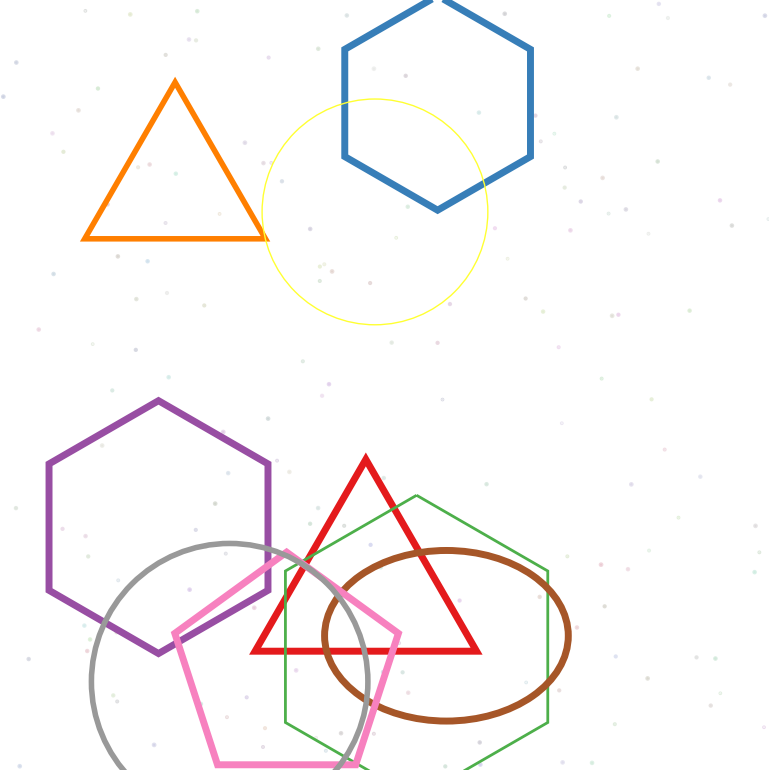[{"shape": "triangle", "thickness": 2.5, "radius": 0.83, "center": [0.475, 0.237]}, {"shape": "hexagon", "thickness": 2.5, "radius": 0.7, "center": [0.568, 0.866]}, {"shape": "hexagon", "thickness": 1, "radius": 0.98, "center": [0.541, 0.16]}, {"shape": "hexagon", "thickness": 2.5, "radius": 0.82, "center": [0.206, 0.315]}, {"shape": "triangle", "thickness": 2, "radius": 0.68, "center": [0.227, 0.758]}, {"shape": "circle", "thickness": 0.5, "radius": 0.73, "center": [0.487, 0.725]}, {"shape": "oval", "thickness": 2.5, "radius": 0.79, "center": [0.58, 0.174]}, {"shape": "pentagon", "thickness": 2.5, "radius": 0.76, "center": [0.372, 0.13]}, {"shape": "circle", "thickness": 2, "radius": 0.9, "center": [0.298, 0.115]}]